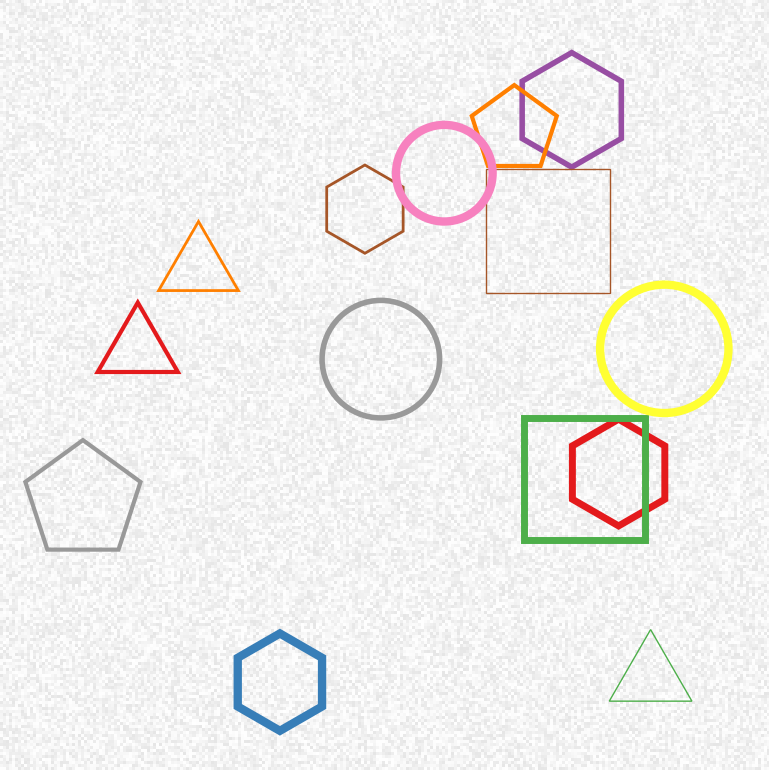[{"shape": "triangle", "thickness": 1.5, "radius": 0.3, "center": [0.179, 0.547]}, {"shape": "hexagon", "thickness": 2.5, "radius": 0.35, "center": [0.803, 0.386]}, {"shape": "hexagon", "thickness": 3, "radius": 0.32, "center": [0.364, 0.114]}, {"shape": "square", "thickness": 2.5, "radius": 0.39, "center": [0.759, 0.378]}, {"shape": "triangle", "thickness": 0.5, "radius": 0.31, "center": [0.845, 0.12]}, {"shape": "hexagon", "thickness": 2, "radius": 0.37, "center": [0.743, 0.857]}, {"shape": "pentagon", "thickness": 1.5, "radius": 0.29, "center": [0.668, 0.831]}, {"shape": "triangle", "thickness": 1, "radius": 0.3, "center": [0.258, 0.653]}, {"shape": "circle", "thickness": 3, "radius": 0.42, "center": [0.863, 0.547]}, {"shape": "hexagon", "thickness": 1, "radius": 0.29, "center": [0.474, 0.728]}, {"shape": "square", "thickness": 0.5, "radius": 0.4, "center": [0.711, 0.7]}, {"shape": "circle", "thickness": 3, "radius": 0.31, "center": [0.577, 0.775]}, {"shape": "pentagon", "thickness": 1.5, "radius": 0.39, "center": [0.108, 0.35]}, {"shape": "circle", "thickness": 2, "radius": 0.38, "center": [0.495, 0.534]}]